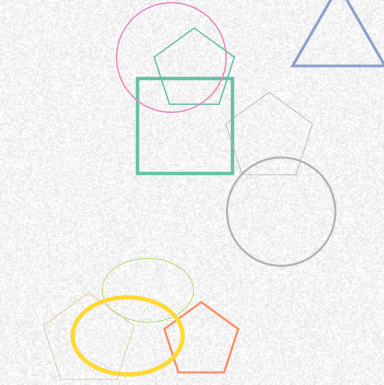[{"shape": "square", "thickness": 2.5, "radius": 0.62, "center": [0.479, 0.675]}, {"shape": "pentagon", "thickness": 1, "radius": 0.55, "center": [0.505, 0.818]}, {"shape": "pentagon", "thickness": 1.5, "radius": 0.5, "center": [0.523, 0.114]}, {"shape": "triangle", "thickness": 2, "radius": 0.69, "center": [0.88, 0.898]}, {"shape": "circle", "thickness": 1, "radius": 0.71, "center": [0.445, 0.851]}, {"shape": "oval", "thickness": 0.5, "radius": 0.59, "center": [0.384, 0.246]}, {"shape": "oval", "thickness": 3, "radius": 0.72, "center": [0.332, 0.128]}, {"shape": "pentagon", "thickness": 0.5, "radius": 0.62, "center": [0.231, 0.116]}, {"shape": "circle", "thickness": 1.5, "radius": 0.7, "center": [0.73, 0.45]}, {"shape": "pentagon", "thickness": 0.5, "radius": 0.59, "center": [0.699, 0.642]}]